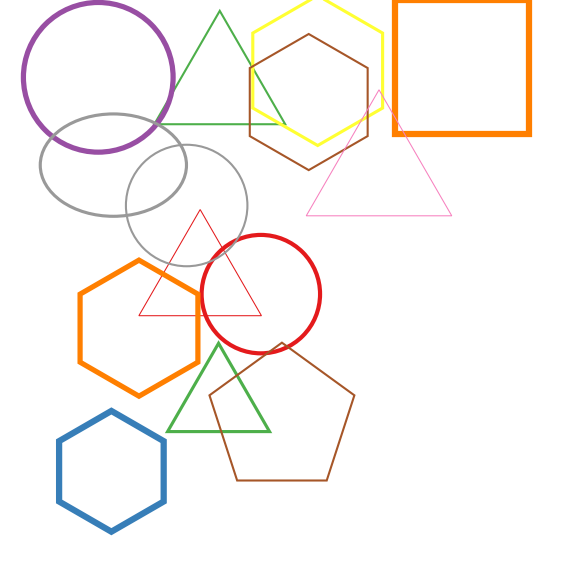[{"shape": "circle", "thickness": 2, "radius": 0.51, "center": [0.452, 0.49]}, {"shape": "triangle", "thickness": 0.5, "radius": 0.61, "center": [0.347, 0.514]}, {"shape": "hexagon", "thickness": 3, "radius": 0.52, "center": [0.193, 0.183]}, {"shape": "triangle", "thickness": 1, "radius": 0.65, "center": [0.381, 0.849]}, {"shape": "triangle", "thickness": 1.5, "radius": 0.51, "center": [0.378, 0.303]}, {"shape": "circle", "thickness": 2.5, "radius": 0.65, "center": [0.17, 0.865]}, {"shape": "hexagon", "thickness": 2.5, "radius": 0.59, "center": [0.241, 0.431]}, {"shape": "square", "thickness": 3, "radius": 0.58, "center": [0.799, 0.883]}, {"shape": "hexagon", "thickness": 1.5, "radius": 0.65, "center": [0.55, 0.877]}, {"shape": "hexagon", "thickness": 1, "radius": 0.59, "center": [0.535, 0.822]}, {"shape": "pentagon", "thickness": 1, "radius": 0.66, "center": [0.488, 0.274]}, {"shape": "triangle", "thickness": 0.5, "radius": 0.73, "center": [0.656, 0.698]}, {"shape": "oval", "thickness": 1.5, "radius": 0.63, "center": [0.196, 0.713]}, {"shape": "circle", "thickness": 1, "radius": 0.53, "center": [0.323, 0.643]}]